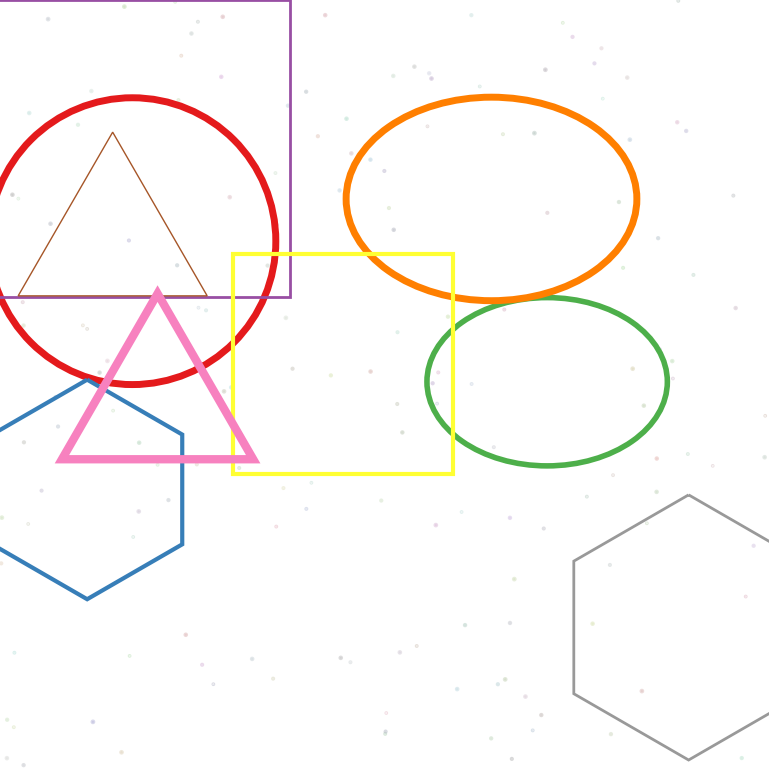[{"shape": "circle", "thickness": 2.5, "radius": 0.93, "center": [0.172, 0.687]}, {"shape": "hexagon", "thickness": 1.5, "radius": 0.71, "center": [0.113, 0.364]}, {"shape": "oval", "thickness": 2, "radius": 0.78, "center": [0.711, 0.504]}, {"shape": "square", "thickness": 1, "radius": 0.96, "center": [0.184, 0.807]}, {"shape": "oval", "thickness": 2.5, "radius": 0.94, "center": [0.638, 0.742]}, {"shape": "square", "thickness": 1.5, "radius": 0.71, "center": [0.446, 0.527]}, {"shape": "triangle", "thickness": 0.5, "radius": 0.71, "center": [0.146, 0.687]}, {"shape": "triangle", "thickness": 3, "radius": 0.72, "center": [0.205, 0.475]}, {"shape": "hexagon", "thickness": 1, "radius": 0.86, "center": [0.894, 0.185]}]